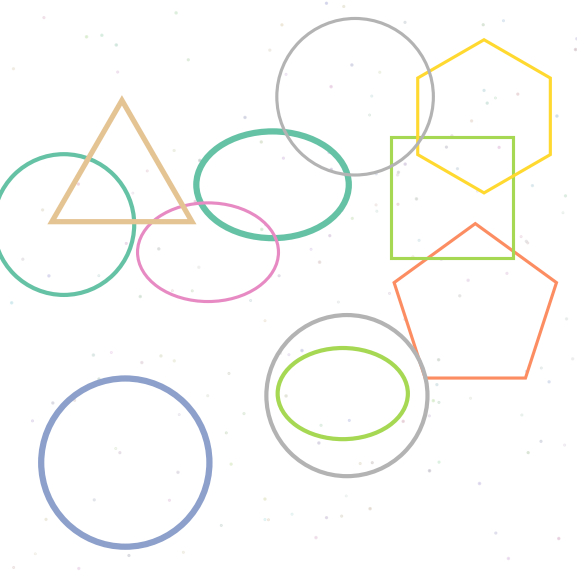[{"shape": "oval", "thickness": 3, "radius": 0.66, "center": [0.472, 0.679]}, {"shape": "circle", "thickness": 2, "radius": 0.61, "center": [0.111, 0.61]}, {"shape": "pentagon", "thickness": 1.5, "radius": 0.74, "center": [0.823, 0.464]}, {"shape": "circle", "thickness": 3, "radius": 0.73, "center": [0.217, 0.198]}, {"shape": "oval", "thickness": 1.5, "radius": 0.61, "center": [0.36, 0.562]}, {"shape": "oval", "thickness": 2, "radius": 0.56, "center": [0.594, 0.318]}, {"shape": "square", "thickness": 1.5, "radius": 0.52, "center": [0.783, 0.657]}, {"shape": "hexagon", "thickness": 1.5, "radius": 0.66, "center": [0.838, 0.798]}, {"shape": "triangle", "thickness": 2.5, "radius": 0.7, "center": [0.211, 0.685]}, {"shape": "circle", "thickness": 2, "radius": 0.7, "center": [0.601, 0.314]}, {"shape": "circle", "thickness": 1.5, "radius": 0.68, "center": [0.615, 0.832]}]